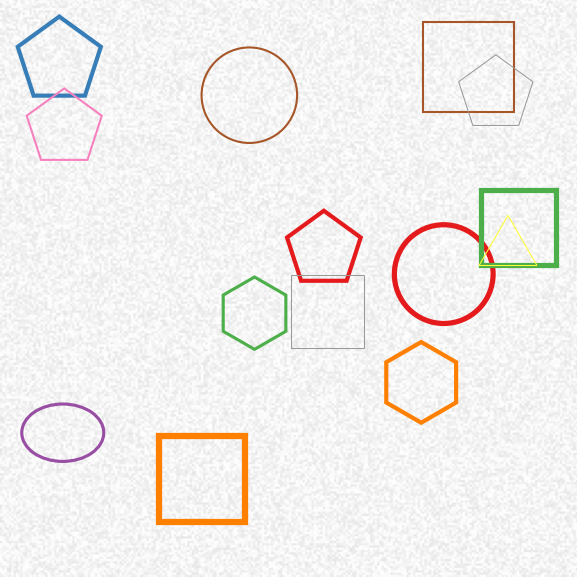[{"shape": "pentagon", "thickness": 2, "radius": 0.34, "center": [0.561, 0.567]}, {"shape": "circle", "thickness": 2.5, "radius": 0.43, "center": [0.768, 0.524]}, {"shape": "pentagon", "thickness": 2, "radius": 0.38, "center": [0.103, 0.895]}, {"shape": "square", "thickness": 2.5, "radius": 0.32, "center": [0.898, 0.605]}, {"shape": "hexagon", "thickness": 1.5, "radius": 0.31, "center": [0.441, 0.457]}, {"shape": "oval", "thickness": 1.5, "radius": 0.35, "center": [0.109, 0.25]}, {"shape": "square", "thickness": 3, "radius": 0.37, "center": [0.35, 0.17]}, {"shape": "hexagon", "thickness": 2, "radius": 0.35, "center": [0.729, 0.337]}, {"shape": "triangle", "thickness": 0.5, "radius": 0.29, "center": [0.88, 0.568]}, {"shape": "square", "thickness": 1, "radius": 0.39, "center": [0.811, 0.883]}, {"shape": "circle", "thickness": 1, "radius": 0.41, "center": [0.432, 0.834]}, {"shape": "pentagon", "thickness": 1, "radius": 0.34, "center": [0.111, 0.778]}, {"shape": "square", "thickness": 0.5, "radius": 0.32, "center": [0.568, 0.46]}, {"shape": "pentagon", "thickness": 0.5, "radius": 0.34, "center": [0.859, 0.837]}]